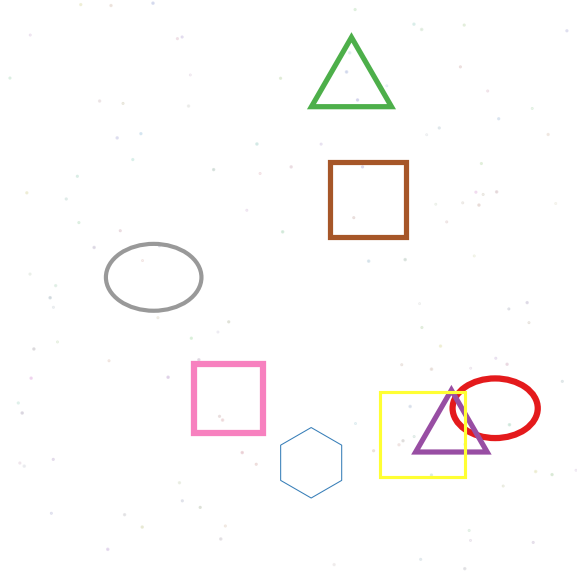[{"shape": "oval", "thickness": 3, "radius": 0.37, "center": [0.857, 0.292]}, {"shape": "hexagon", "thickness": 0.5, "radius": 0.31, "center": [0.539, 0.198]}, {"shape": "triangle", "thickness": 2.5, "radius": 0.4, "center": [0.609, 0.854]}, {"shape": "triangle", "thickness": 2.5, "radius": 0.36, "center": [0.782, 0.252]}, {"shape": "square", "thickness": 1.5, "radius": 0.37, "center": [0.732, 0.247]}, {"shape": "square", "thickness": 2.5, "radius": 0.33, "center": [0.637, 0.654]}, {"shape": "square", "thickness": 3, "radius": 0.3, "center": [0.396, 0.31]}, {"shape": "oval", "thickness": 2, "radius": 0.41, "center": [0.266, 0.519]}]